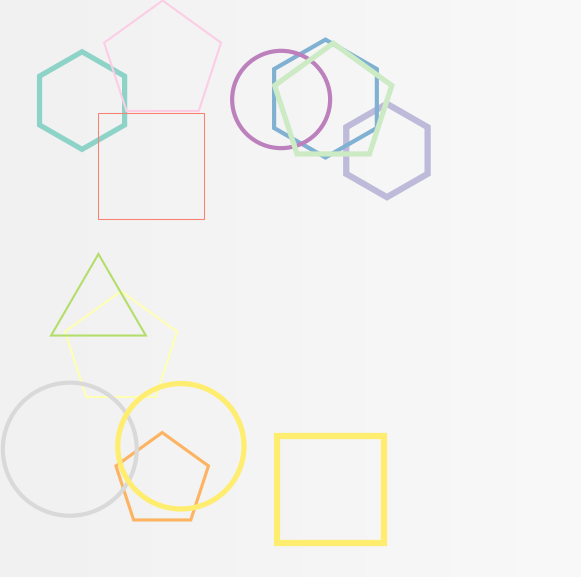[{"shape": "hexagon", "thickness": 2.5, "radius": 0.42, "center": [0.141, 0.825]}, {"shape": "pentagon", "thickness": 1, "radius": 0.51, "center": [0.208, 0.394]}, {"shape": "hexagon", "thickness": 3, "radius": 0.4, "center": [0.666, 0.739]}, {"shape": "square", "thickness": 0.5, "radius": 0.46, "center": [0.26, 0.712]}, {"shape": "hexagon", "thickness": 2, "radius": 0.51, "center": [0.56, 0.828]}, {"shape": "pentagon", "thickness": 1.5, "radius": 0.42, "center": [0.279, 0.166]}, {"shape": "triangle", "thickness": 1, "radius": 0.47, "center": [0.169, 0.465]}, {"shape": "pentagon", "thickness": 1, "radius": 0.53, "center": [0.28, 0.893]}, {"shape": "circle", "thickness": 2, "radius": 0.58, "center": [0.12, 0.221]}, {"shape": "circle", "thickness": 2, "radius": 0.42, "center": [0.484, 0.827]}, {"shape": "pentagon", "thickness": 2.5, "radius": 0.53, "center": [0.573, 0.818]}, {"shape": "circle", "thickness": 2.5, "radius": 0.54, "center": [0.311, 0.226]}, {"shape": "square", "thickness": 3, "radius": 0.46, "center": [0.568, 0.152]}]